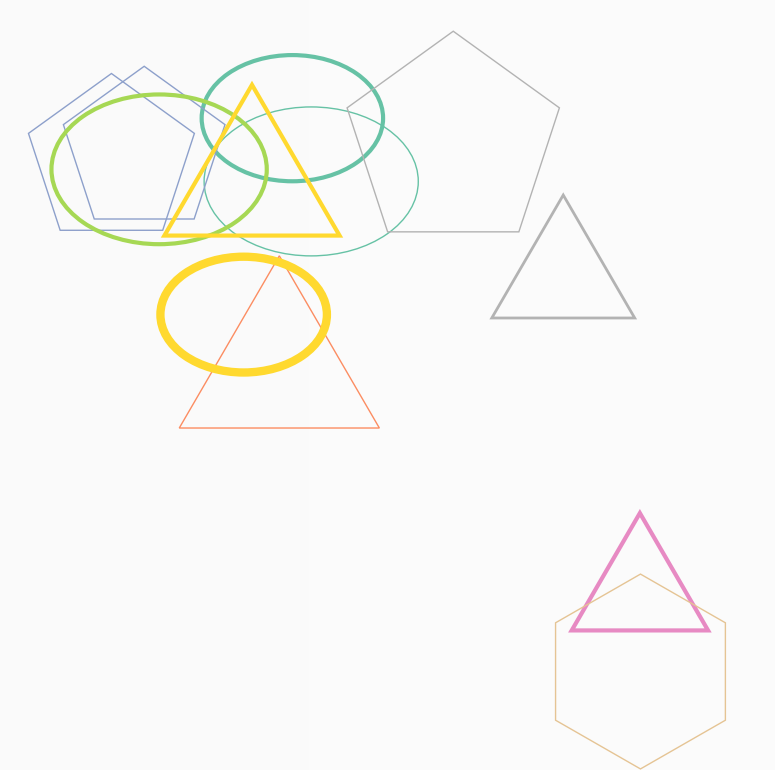[{"shape": "oval", "thickness": 1.5, "radius": 0.59, "center": [0.377, 0.847]}, {"shape": "oval", "thickness": 0.5, "radius": 0.69, "center": [0.402, 0.764]}, {"shape": "triangle", "thickness": 0.5, "radius": 0.75, "center": [0.36, 0.519]}, {"shape": "pentagon", "thickness": 0.5, "radius": 0.55, "center": [0.186, 0.804]}, {"shape": "pentagon", "thickness": 0.5, "radius": 0.56, "center": [0.144, 0.792]}, {"shape": "triangle", "thickness": 1.5, "radius": 0.51, "center": [0.826, 0.232]}, {"shape": "oval", "thickness": 1.5, "radius": 0.69, "center": [0.205, 0.78]}, {"shape": "triangle", "thickness": 1.5, "radius": 0.65, "center": [0.325, 0.759]}, {"shape": "oval", "thickness": 3, "radius": 0.54, "center": [0.314, 0.591]}, {"shape": "hexagon", "thickness": 0.5, "radius": 0.63, "center": [0.826, 0.128]}, {"shape": "pentagon", "thickness": 0.5, "radius": 0.72, "center": [0.585, 0.815]}, {"shape": "triangle", "thickness": 1, "radius": 0.53, "center": [0.727, 0.64]}]